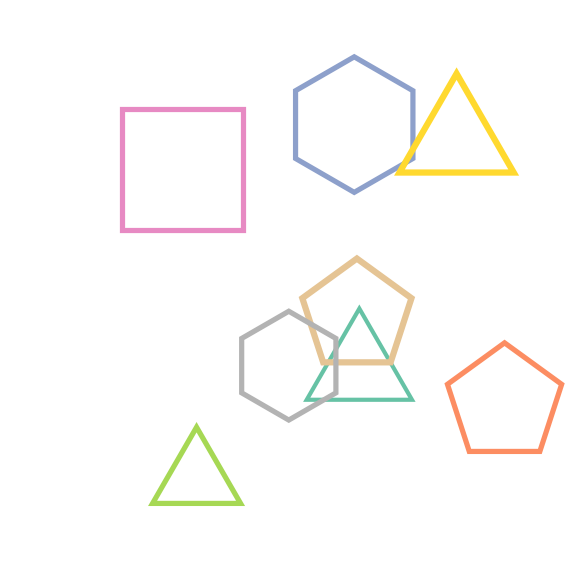[{"shape": "triangle", "thickness": 2, "radius": 0.53, "center": [0.622, 0.36]}, {"shape": "pentagon", "thickness": 2.5, "radius": 0.52, "center": [0.874, 0.302]}, {"shape": "hexagon", "thickness": 2.5, "radius": 0.59, "center": [0.613, 0.783]}, {"shape": "square", "thickness": 2.5, "radius": 0.53, "center": [0.316, 0.705]}, {"shape": "triangle", "thickness": 2.5, "radius": 0.44, "center": [0.34, 0.171]}, {"shape": "triangle", "thickness": 3, "radius": 0.57, "center": [0.791, 0.757]}, {"shape": "pentagon", "thickness": 3, "radius": 0.5, "center": [0.618, 0.452]}, {"shape": "hexagon", "thickness": 2.5, "radius": 0.47, "center": [0.5, 0.366]}]